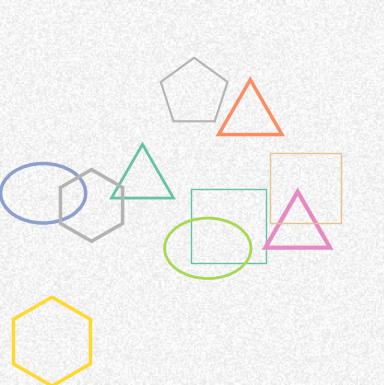[{"shape": "triangle", "thickness": 2, "radius": 0.46, "center": [0.37, 0.532]}, {"shape": "square", "thickness": 1, "radius": 0.48, "center": [0.593, 0.412]}, {"shape": "triangle", "thickness": 2.5, "radius": 0.48, "center": [0.65, 0.698]}, {"shape": "oval", "thickness": 2.5, "radius": 0.55, "center": [0.112, 0.498]}, {"shape": "triangle", "thickness": 3, "radius": 0.48, "center": [0.773, 0.405]}, {"shape": "oval", "thickness": 2, "radius": 0.56, "center": [0.54, 0.355]}, {"shape": "hexagon", "thickness": 2.5, "radius": 0.58, "center": [0.135, 0.113]}, {"shape": "square", "thickness": 1, "radius": 0.46, "center": [0.793, 0.512]}, {"shape": "pentagon", "thickness": 1.5, "radius": 0.46, "center": [0.504, 0.759]}, {"shape": "hexagon", "thickness": 2.5, "radius": 0.47, "center": [0.238, 0.466]}]